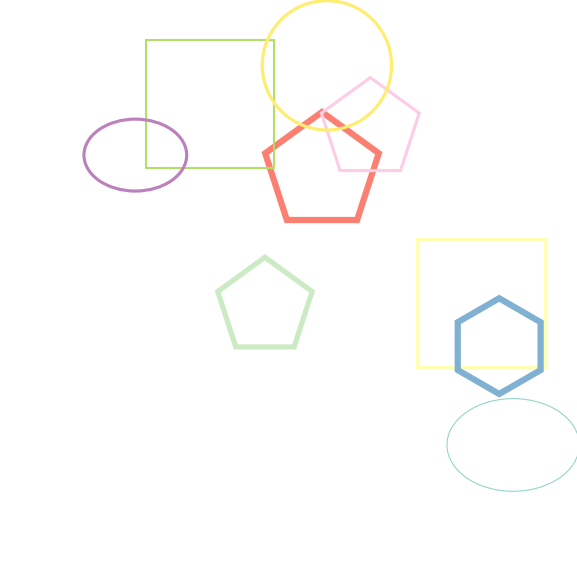[{"shape": "oval", "thickness": 0.5, "radius": 0.57, "center": [0.889, 0.229]}, {"shape": "square", "thickness": 1.5, "radius": 0.55, "center": [0.834, 0.475]}, {"shape": "pentagon", "thickness": 3, "radius": 0.52, "center": [0.558, 0.702]}, {"shape": "hexagon", "thickness": 3, "radius": 0.41, "center": [0.864, 0.4]}, {"shape": "square", "thickness": 1, "radius": 0.55, "center": [0.363, 0.819]}, {"shape": "pentagon", "thickness": 1.5, "radius": 0.45, "center": [0.641, 0.776]}, {"shape": "oval", "thickness": 1.5, "radius": 0.44, "center": [0.234, 0.731]}, {"shape": "pentagon", "thickness": 2.5, "radius": 0.43, "center": [0.459, 0.468]}, {"shape": "circle", "thickness": 1.5, "radius": 0.56, "center": [0.566, 0.886]}]